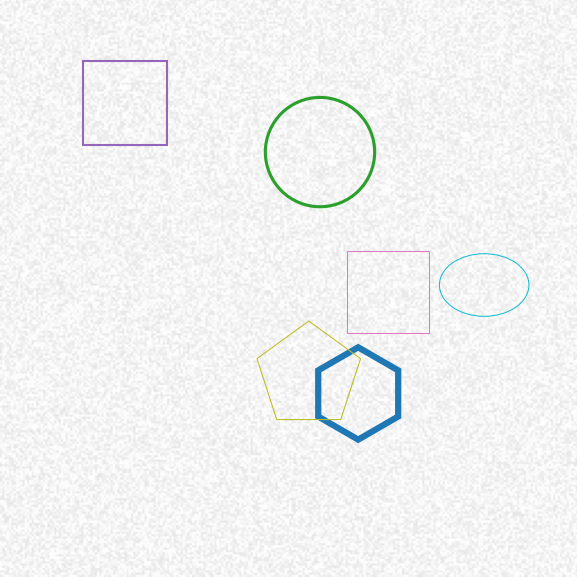[{"shape": "hexagon", "thickness": 3, "radius": 0.4, "center": [0.62, 0.318]}, {"shape": "circle", "thickness": 1.5, "radius": 0.47, "center": [0.554, 0.736]}, {"shape": "square", "thickness": 1, "radius": 0.36, "center": [0.216, 0.821]}, {"shape": "square", "thickness": 0.5, "radius": 0.35, "center": [0.672, 0.493]}, {"shape": "pentagon", "thickness": 0.5, "radius": 0.47, "center": [0.535, 0.349]}, {"shape": "oval", "thickness": 0.5, "radius": 0.39, "center": [0.838, 0.506]}]